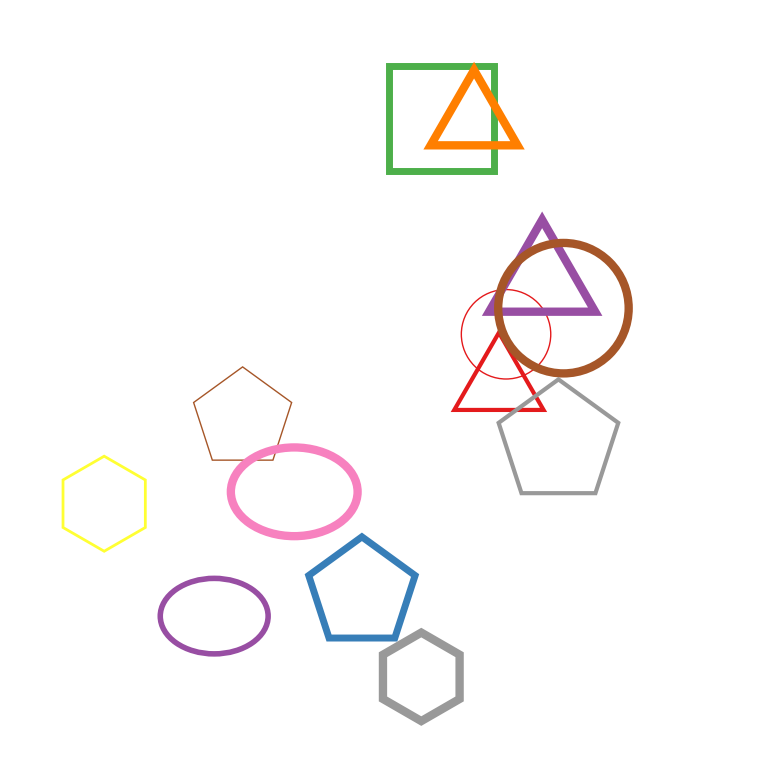[{"shape": "circle", "thickness": 0.5, "radius": 0.29, "center": [0.657, 0.566]}, {"shape": "triangle", "thickness": 1.5, "radius": 0.33, "center": [0.648, 0.501]}, {"shape": "pentagon", "thickness": 2.5, "radius": 0.36, "center": [0.47, 0.23]}, {"shape": "square", "thickness": 2.5, "radius": 0.34, "center": [0.573, 0.846]}, {"shape": "triangle", "thickness": 3, "radius": 0.4, "center": [0.704, 0.635]}, {"shape": "oval", "thickness": 2, "radius": 0.35, "center": [0.278, 0.2]}, {"shape": "triangle", "thickness": 3, "radius": 0.33, "center": [0.616, 0.844]}, {"shape": "hexagon", "thickness": 1, "radius": 0.31, "center": [0.135, 0.346]}, {"shape": "circle", "thickness": 3, "radius": 0.42, "center": [0.732, 0.6]}, {"shape": "pentagon", "thickness": 0.5, "radius": 0.33, "center": [0.315, 0.457]}, {"shape": "oval", "thickness": 3, "radius": 0.41, "center": [0.382, 0.361]}, {"shape": "hexagon", "thickness": 3, "radius": 0.29, "center": [0.547, 0.121]}, {"shape": "pentagon", "thickness": 1.5, "radius": 0.41, "center": [0.725, 0.426]}]